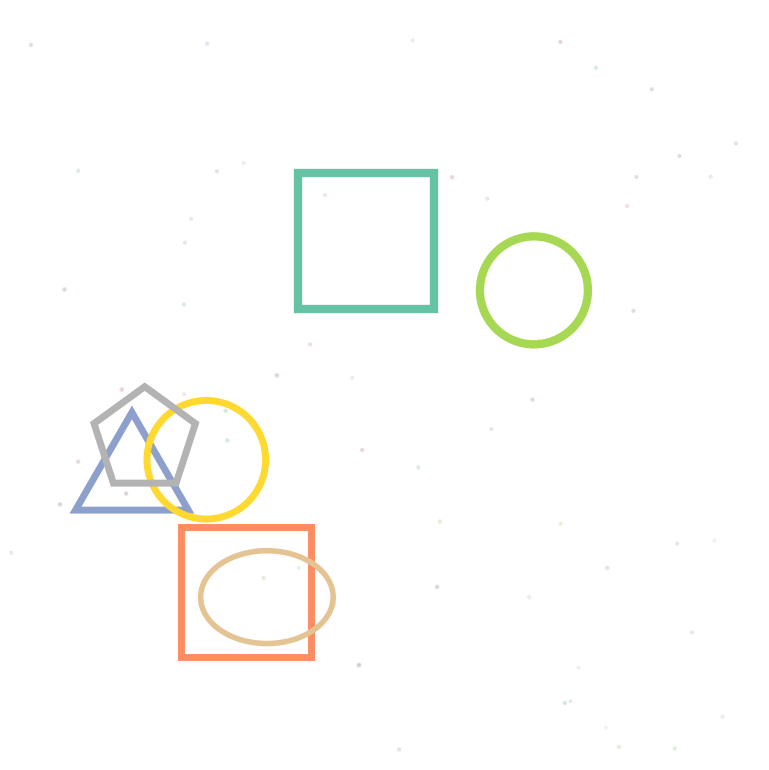[{"shape": "square", "thickness": 3, "radius": 0.44, "center": [0.475, 0.687]}, {"shape": "square", "thickness": 2.5, "radius": 0.42, "center": [0.319, 0.231]}, {"shape": "triangle", "thickness": 2.5, "radius": 0.42, "center": [0.171, 0.38]}, {"shape": "circle", "thickness": 3, "radius": 0.35, "center": [0.693, 0.623]}, {"shape": "circle", "thickness": 2.5, "radius": 0.39, "center": [0.268, 0.403]}, {"shape": "oval", "thickness": 2, "radius": 0.43, "center": [0.347, 0.225]}, {"shape": "pentagon", "thickness": 2.5, "radius": 0.35, "center": [0.188, 0.429]}]